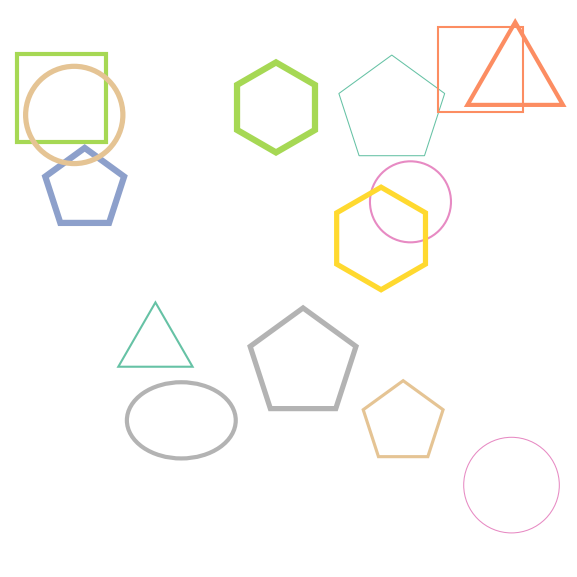[{"shape": "triangle", "thickness": 1, "radius": 0.37, "center": [0.269, 0.401]}, {"shape": "pentagon", "thickness": 0.5, "radius": 0.48, "center": [0.678, 0.807]}, {"shape": "square", "thickness": 1, "radius": 0.37, "center": [0.832, 0.879]}, {"shape": "triangle", "thickness": 2, "radius": 0.48, "center": [0.892, 0.865]}, {"shape": "pentagon", "thickness": 3, "radius": 0.36, "center": [0.147, 0.671]}, {"shape": "circle", "thickness": 0.5, "radius": 0.41, "center": [0.886, 0.159]}, {"shape": "circle", "thickness": 1, "radius": 0.35, "center": [0.711, 0.65]}, {"shape": "square", "thickness": 2, "radius": 0.38, "center": [0.106, 0.83]}, {"shape": "hexagon", "thickness": 3, "radius": 0.39, "center": [0.478, 0.813]}, {"shape": "hexagon", "thickness": 2.5, "radius": 0.44, "center": [0.66, 0.586]}, {"shape": "circle", "thickness": 2.5, "radius": 0.42, "center": [0.129, 0.8]}, {"shape": "pentagon", "thickness": 1.5, "radius": 0.36, "center": [0.698, 0.267]}, {"shape": "pentagon", "thickness": 2.5, "radius": 0.48, "center": [0.525, 0.37]}, {"shape": "oval", "thickness": 2, "radius": 0.47, "center": [0.314, 0.271]}]